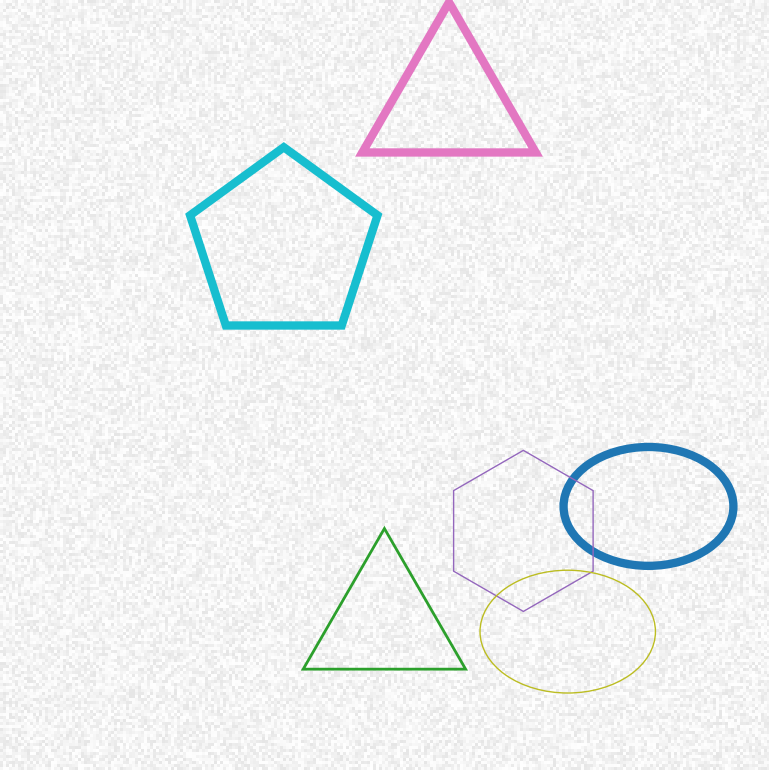[{"shape": "oval", "thickness": 3, "radius": 0.55, "center": [0.842, 0.342]}, {"shape": "triangle", "thickness": 1, "radius": 0.61, "center": [0.499, 0.192]}, {"shape": "hexagon", "thickness": 0.5, "radius": 0.52, "center": [0.68, 0.311]}, {"shape": "triangle", "thickness": 3, "radius": 0.65, "center": [0.583, 0.867]}, {"shape": "oval", "thickness": 0.5, "radius": 0.57, "center": [0.737, 0.18]}, {"shape": "pentagon", "thickness": 3, "radius": 0.64, "center": [0.369, 0.681]}]